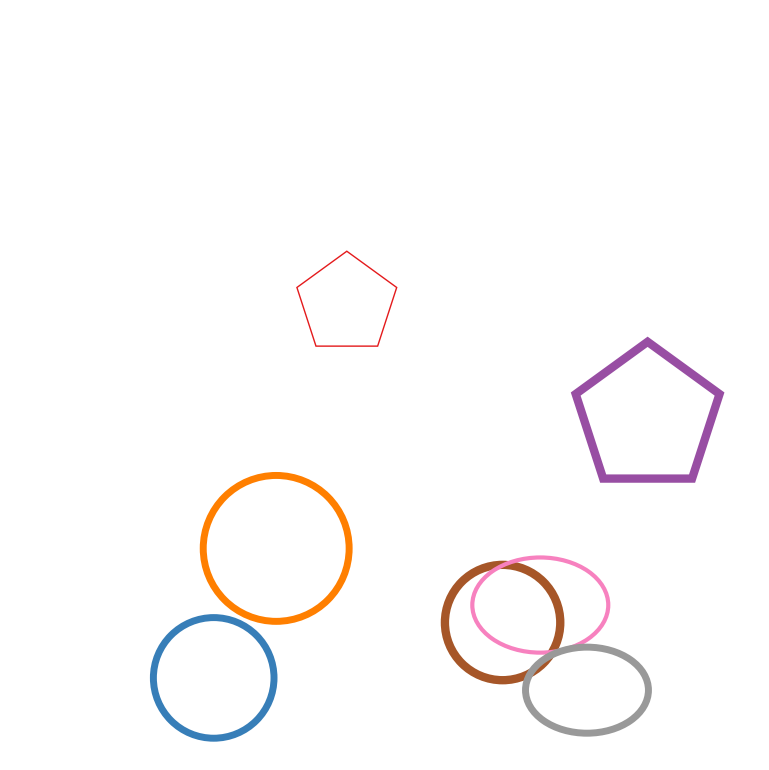[{"shape": "pentagon", "thickness": 0.5, "radius": 0.34, "center": [0.45, 0.606]}, {"shape": "circle", "thickness": 2.5, "radius": 0.39, "center": [0.278, 0.12]}, {"shape": "pentagon", "thickness": 3, "radius": 0.49, "center": [0.841, 0.458]}, {"shape": "circle", "thickness": 2.5, "radius": 0.47, "center": [0.359, 0.288]}, {"shape": "circle", "thickness": 3, "radius": 0.37, "center": [0.653, 0.192]}, {"shape": "oval", "thickness": 1.5, "radius": 0.44, "center": [0.702, 0.214]}, {"shape": "oval", "thickness": 2.5, "radius": 0.4, "center": [0.762, 0.104]}]